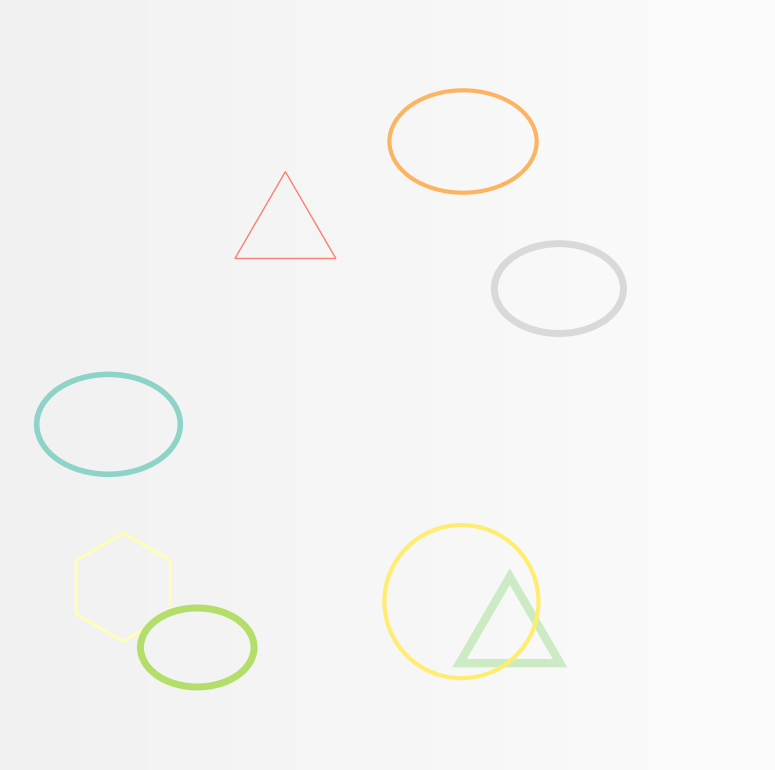[{"shape": "oval", "thickness": 2, "radius": 0.46, "center": [0.14, 0.449]}, {"shape": "hexagon", "thickness": 1, "radius": 0.35, "center": [0.159, 0.237]}, {"shape": "triangle", "thickness": 0.5, "radius": 0.38, "center": [0.368, 0.702]}, {"shape": "oval", "thickness": 1.5, "radius": 0.47, "center": [0.597, 0.816]}, {"shape": "oval", "thickness": 2.5, "radius": 0.37, "center": [0.255, 0.159]}, {"shape": "oval", "thickness": 2.5, "radius": 0.42, "center": [0.721, 0.625]}, {"shape": "triangle", "thickness": 3, "radius": 0.37, "center": [0.658, 0.176]}, {"shape": "circle", "thickness": 1.5, "radius": 0.5, "center": [0.595, 0.219]}]